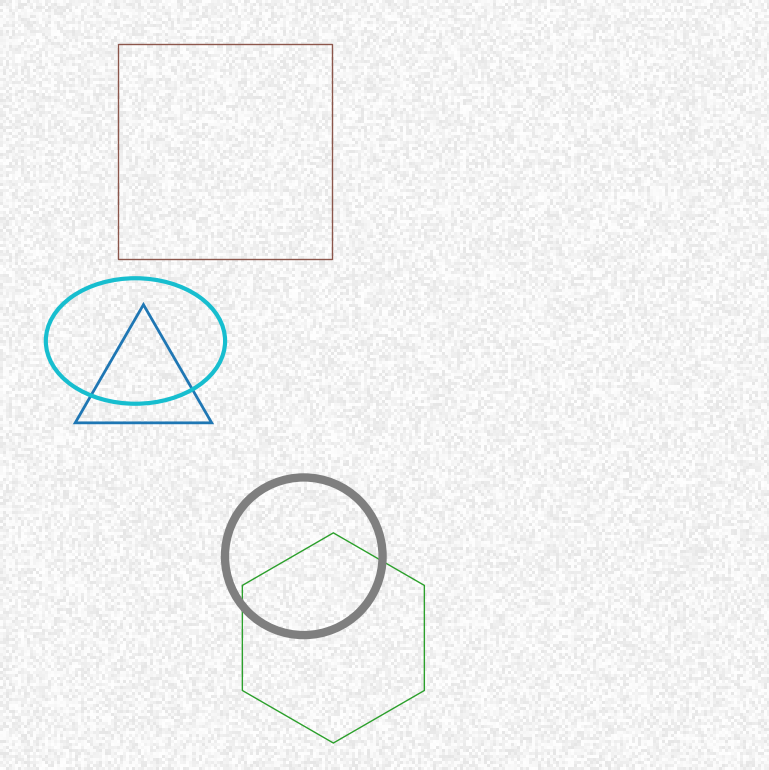[{"shape": "triangle", "thickness": 1, "radius": 0.51, "center": [0.186, 0.502]}, {"shape": "hexagon", "thickness": 0.5, "radius": 0.68, "center": [0.433, 0.171]}, {"shape": "square", "thickness": 0.5, "radius": 0.7, "center": [0.292, 0.803]}, {"shape": "circle", "thickness": 3, "radius": 0.51, "center": [0.395, 0.278]}, {"shape": "oval", "thickness": 1.5, "radius": 0.58, "center": [0.176, 0.557]}]